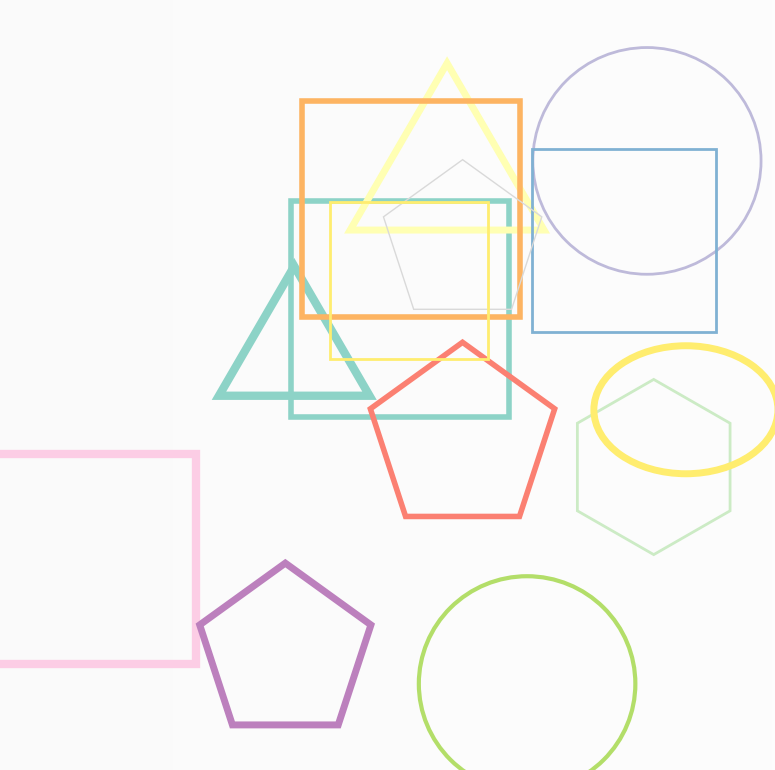[{"shape": "square", "thickness": 2, "radius": 0.7, "center": [0.516, 0.599]}, {"shape": "triangle", "thickness": 3, "radius": 0.56, "center": [0.38, 0.542]}, {"shape": "triangle", "thickness": 2.5, "radius": 0.72, "center": [0.577, 0.773]}, {"shape": "circle", "thickness": 1, "radius": 0.74, "center": [0.835, 0.791]}, {"shape": "pentagon", "thickness": 2, "radius": 0.63, "center": [0.597, 0.43]}, {"shape": "square", "thickness": 1, "radius": 0.59, "center": [0.806, 0.687]}, {"shape": "square", "thickness": 2, "radius": 0.7, "center": [0.531, 0.729]}, {"shape": "circle", "thickness": 1.5, "radius": 0.7, "center": [0.68, 0.112]}, {"shape": "square", "thickness": 3, "radius": 0.68, "center": [0.116, 0.274]}, {"shape": "pentagon", "thickness": 0.5, "radius": 0.54, "center": [0.597, 0.685]}, {"shape": "pentagon", "thickness": 2.5, "radius": 0.58, "center": [0.368, 0.153]}, {"shape": "hexagon", "thickness": 1, "radius": 0.57, "center": [0.844, 0.393]}, {"shape": "square", "thickness": 1, "radius": 0.51, "center": [0.527, 0.635]}, {"shape": "oval", "thickness": 2.5, "radius": 0.59, "center": [0.885, 0.468]}]